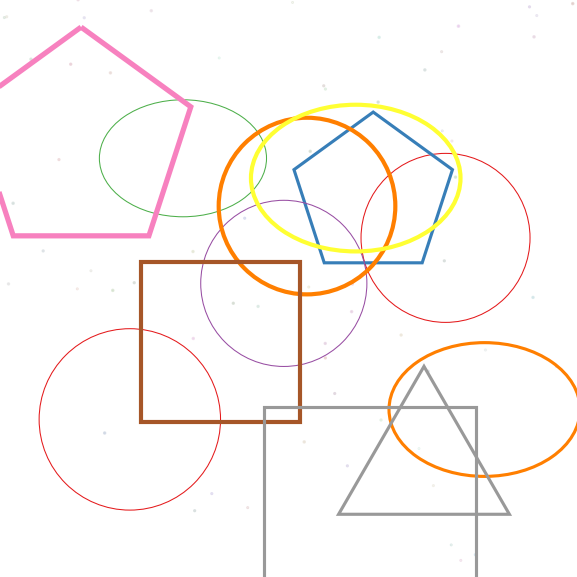[{"shape": "circle", "thickness": 0.5, "radius": 0.73, "center": [0.771, 0.587]}, {"shape": "circle", "thickness": 0.5, "radius": 0.79, "center": [0.225, 0.273]}, {"shape": "pentagon", "thickness": 1.5, "radius": 0.72, "center": [0.646, 0.661]}, {"shape": "oval", "thickness": 0.5, "radius": 0.72, "center": [0.317, 0.725]}, {"shape": "circle", "thickness": 0.5, "radius": 0.72, "center": [0.491, 0.508]}, {"shape": "oval", "thickness": 1.5, "radius": 0.83, "center": [0.839, 0.29]}, {"shape": "circle", "thickness": 2, "radius": 0.76, "center": [0.532, 0.642]}, {"shape": "oval", "thickness": 2, "radius": 0.91, "center": [0.616, 0.691]}, {"shape": "square", "thickness": 2, "radius": 0.69, "center": [0.382, 0.407]}, {"shape": "pentagon", "thickness": 2.5, "radius": 1.0, "center": [0.14, 0.752]}, {"shape": "triangle", "thickness": 1.5, "radius": 0.85, "center": [0.734, 0.194]}, {"shape": "square", "thickness": 1.5, "radius": 0.92, "center": [0.641, 0.111]}]